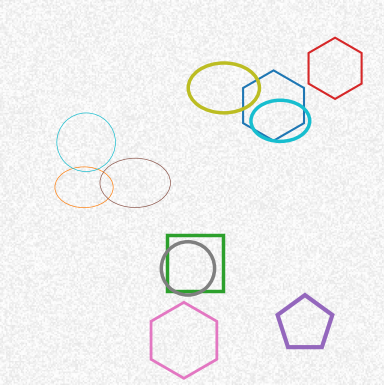[{"shape": "hexagon", "thickness": 1.5, "radius": 0.46, "center": [0.711, 0.726]}, {"shape": "oval", "thickness": 0.5, "radius": 0.38, "center": [0.218, 0.514]}, {"shape": "square", "thickness": 2.5, "radius": 0.36, "center": [0.506, 0.318]}, {"shape": "hexagon", "thickness": 1.5, "radius": 0.4, "center": [0.87, 0.823]}, {"shape": "pentagon", "thickness": 3, "radius": 0.37, "center": [0.792, 0.159]}, {"shape": "oval", "thickness": 0.5, "radius": 0.46, "center": [0.351, 0.525]}, {"shape": "hexagon", "thickness": 2, "radius": 0.49, "center": [0.478, 0.116]}, {"shape": "circle", "thickness": 2.5, "radius": 0.35, "center": [0.488, 0.303]}, {"shape": "oval", "thickness": 2.5, "radius": 0.46, "center": [0.581, 0.772]}, {"shape": "oval", "thickness": 2.5, "radius": 0.38, "center": [0.728, 0.686]}, {"shape": "circle", "thickness": 0.5, "radius": 0.38, "center": [0.224, 0.631]}]